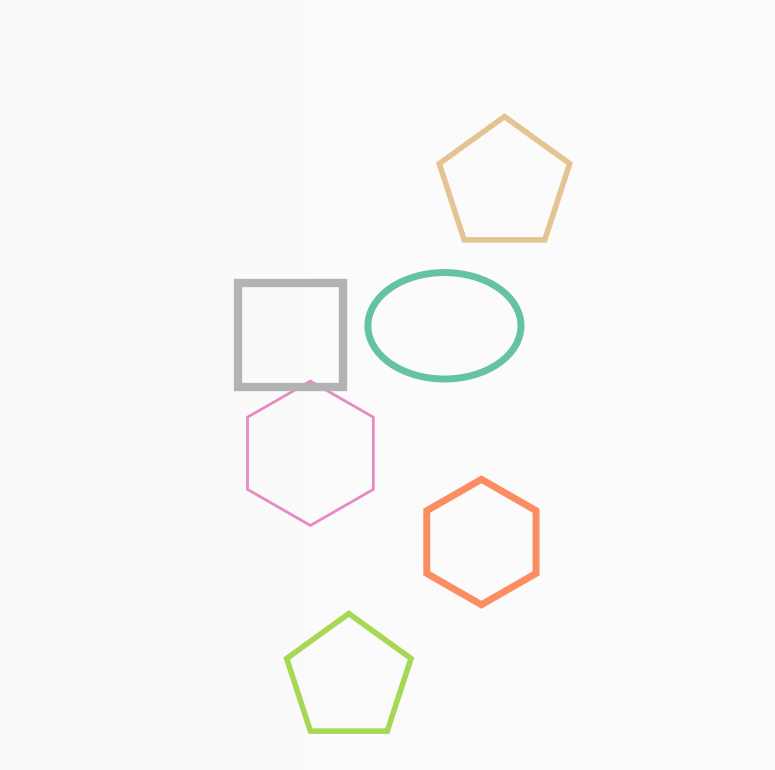[{"shape": "oval", "thickness": 2.5, "radius": 0.49, "center": [0.573, 0.577]}, {"shape": "hexagon", "thickness": 2.5, "radius": 0.41, "center": [0.621, 0.296]}, {"shape": "hexagon", "thickness": 1, "radius": 0.47, "center": [0.401, 0.411]}, {"shape": "pentagon", "thickness": 2, "radius": 0.42, "center": [0.45, 0.119]}, {"shape": "pentagon", "thickness": 2, "radius": 0.44, "center": [0.651, 0.76]}, {"shape": "square", "thickness": 3, "radius": 0.34, "center": [0.375, 0.565]}]